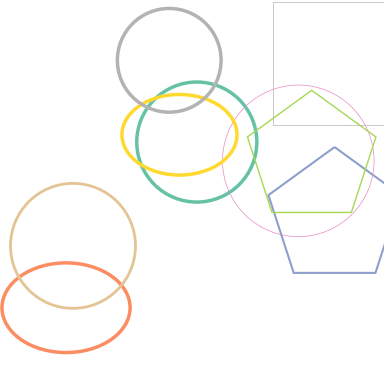[{"shape": "circle", "thickness": 2.5, "radius": 0.78, "center": [0.511, 0.631]}, {"shape": "oval", "thickness": 2.5, "radius": 0.83, "center": [0.172, 0.201]}, {"shape": "pentagon", "thickness": 1.5, "radius": 0.9, "center": [0.869, 0.437]}, {"shape": "circle", "thickness": 0.5, "radius": 0.98, "center": [0.775, 0.582]}, {"shape": "pentagon", "thickness": 1, "radius": 0.88, "center": [0.81, 0.59]}, {"shape": "oval", "thickness": 2.5, "radius": 0.75, "center": [0.466, 0.65]}, {"shape": "circle", "thickness": 2, "radius": 0.81, "center": [0.19, 0.361]}, {"shape": "square", "thickness": 0.5, "radius": 0.8, "center": [0.869, 0.835]}, {"shape": "circle", "thickness": 2.5, "radius": 0.67, "center": [0.44, 0.843]}]